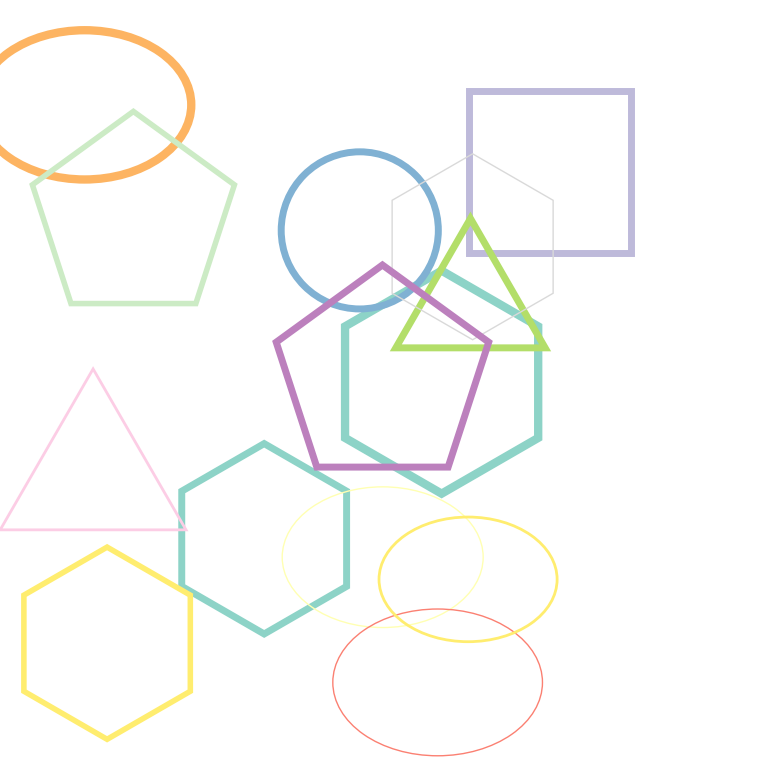[{"shape": "hexagon", "thickness": 2.5, "radius": 0.62, "center": [0.343, 0.3]}, {"shape": "hexagon", "thickness": 3, "radius": 0.72, "center": [0.574, 0.504]}, {"shape": "oval", "thickness": 0.5, "radius": 0.65, "center": [0.497, 0.276]}, {"shape": "square", "thickness": 2.5, "radius": 0.53, "center": [0.715, 0.777]}, {"shape": "oval", "thickness": 0.5, "radius": 0.68, "center": [0.568, 0.114]}, {"shape": "circle", "thickness": 2.5, "radius": 0.51, "center": [0.467, 0.701]}, {"shape": "oval", "thickness": 3, "radius": 0.69, "center": [0.11, 0.864]}, {"shape": "triangle", "thickness": 2.5, "radius": 0.56, "center": [0.611, 0.604]}, {"shape": "triangle", "thickness": 1, "radius": 0.7, "center": [0.121, 0.382]}, {"shape": "hexagon", "thickness": 0.5, "radius": 0.6, "center": [0.614, 0.68]}, {"shape": "pentagon", "thickness": 2.5, "radius": 0.73, "center": [0.497, 0.511]}, {"shape": "pentagon", "thickness": 2, "radius": 0.69, "center": [0.173, 0.717]}, {"shape": "oval", "thickness": 1, "radius": 0.58, "center": [0.608, 0.248]}, {"shape": "hexagon", "thickness": 2, "radius": 0.62, "center": [0.139, 0.165]}]